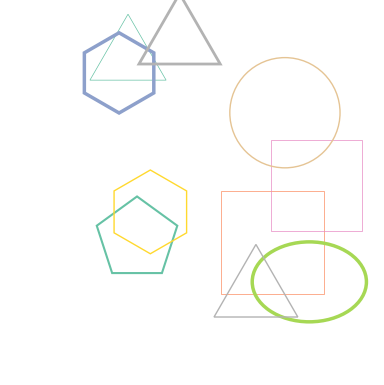[{"shape": "triangle", "thickness": 0.5, "radius": 0.57, "center": [0.333, 0.849]}, {"shape": "pentagon", "thickness": 1.5, "radius": 0.55, "center": [0.356, 0.38]}, {"shape": "square", "thickness": 0.5, "radius": 0.67, "center": [0.708, 0.371]}, {"shape": "hexagon", "thickness": 2.5, "radius": 0.52, "center": [0.309, 0.811]}, {"shape": "square", "thickness": 0.5, "radius": 0.59, "center": [0.822, 0.519]}, {"shape": "oval", "thickness": 2.5, "radius": 0.74, "center": [0.803, 0.268]}, {"shape": "hexagon", "thickness": 1, "radius": 0.54, "center": [0.39, 0.45]}, {"shape": "circle", "thickness": 1, "radius": 0.72, "center": [0.74, 0.707]}, {"shape": "triangle", "thickness": 2, "radius": 0.61, "center": [0.466, 0.895]}, {"shape": "triangle", "thickness": 1, "radius": 0.63, "center": [0.665, 0.239]}]